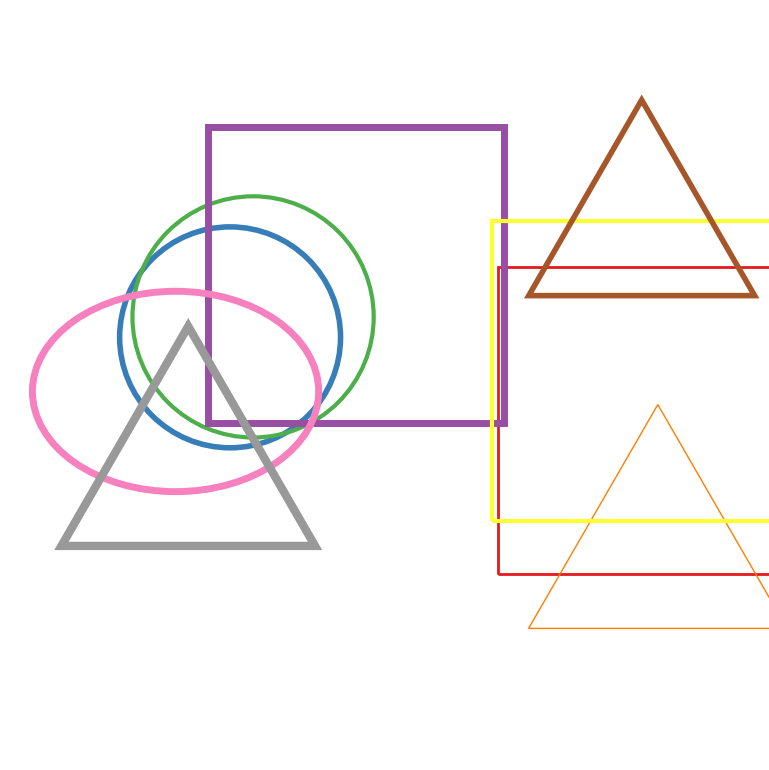[{"shape": "square", "thickness": 1, "radius": 1.0, "center": [0.845, 0.454]}, {"shape": "circle", "thickness": 2, "radius": 0.72, "center": [0.299, 0.562]}, {"shape": "circle", "thickness": 1.5, "radius": 0.78, "center": [0.329, 0.588]}, {"shape": "square", "thickness": 2.5, "radius": 0.96, "center": [0.463, 0.643]}, {"shape": "triangle", "thickness": 0.5, "radius": 0.97, "center": [0.854, 0.281]}, {"shape": "square", "thickness": 1.5, "radius": 0.97, "center": [0.834, 0.518]}, {"shape": "triangle", "thickness": 2, "radius": 0.85, "center": [0.833, 0.701]}, {"shape": "oval", "thickness": 2.5, "radius": 0.93, "center": [0.228, 0.492]}, {"shape": "triangle", "thickness": 3, "radius": 0.95, "center": [0.244, 0.386]}]